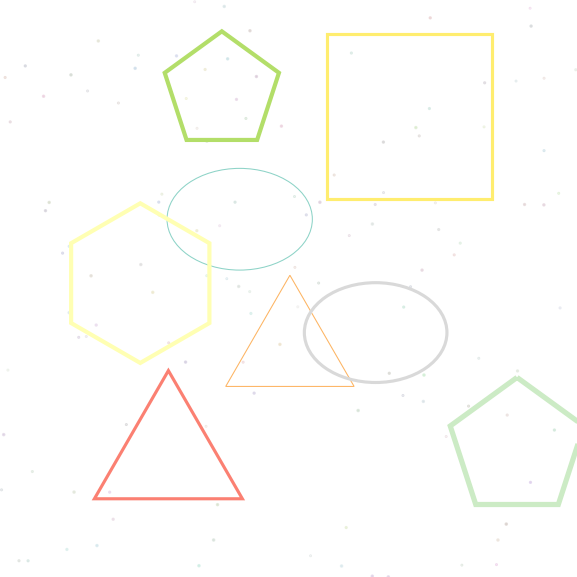[{"shape": "oval", "thickness": 0.5, "radius": 0.63, "center": [0.415, 0.62]}, {"shape": "hexagon", "thickness": 2, "radius": 0.69, "center": [0.243, 0.509]}, {"shape": "triangle", "thickness": 1.5, "radius": 0.74, "center": [0.292, 0.209]}, {"shape": "triangle", "thickness": 0.5, "radius": 0.64, "center": [0.502, 0.394]}, {"shape": "pentagon", "thickness": 2, "radius": 0.52, "center": [0.384, 0.841]}, {"shape": "oval", "thickness": 1.5, "radius": 0.62, "center": [0.65, 0.423]}, {"shape": "pentagon", "thickness": 2.5, "radius": 0.61, "center": [0.895, 0.224]}, {"shape": "square", "thickness": 1.5, "radius": 0.71, "center": [0.709, 0.797]}]